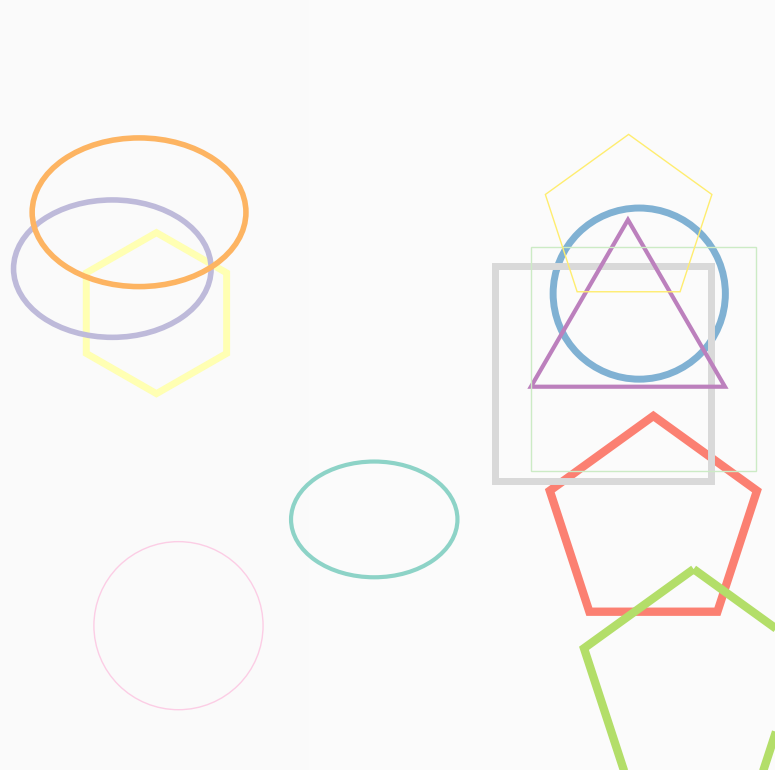[{"shape": "oval", "thickness": 1.5, "radius": 0.54, "center": [0.483, 0.325]}, {"shape": "hexagon", "thickness": 2.5, "radius": 0.52, "center": [0.202, 0.593]}, {"shape": "oval", "thickness": 2, "radius": 0.64, "center": [0.145, 0.651]}, {"shape": "pentagon", "thickness": 3, "radius": 0.7, "center": [0.843, 0.319]}, {"shape": "circle", "thickness": 2.5, "radius": 0.56, "center": [0.825, 0.619]}, {"shape": "oval", "thickness": 2, "radius": 0.69, "center": [0.179, 0.724]}, {"shape": "pentagon", "thickness": 3, "radius": 0.74, "center": [0.895, 0.112]}, {"shape": "circle", "thickness": 0.5, "radius": 0.55, "center": [0.23, 0.187]}, {"shape": "square", "thickness": 2.5, "radius": 0.7, "center": [0.778, 0.515]}, {"shape": "triangle", "thickness": 1.5, "radius": 0.72, "center": [0.81, 0.57]}, {"shape": "square", "thickness": 0.5, "radius": 0.73, "center": [0.83, 0.534]}, {"shape": "pentagon", "thickness": 0.5, "radius": 0.56, "center": [0.811, 0.712]}]